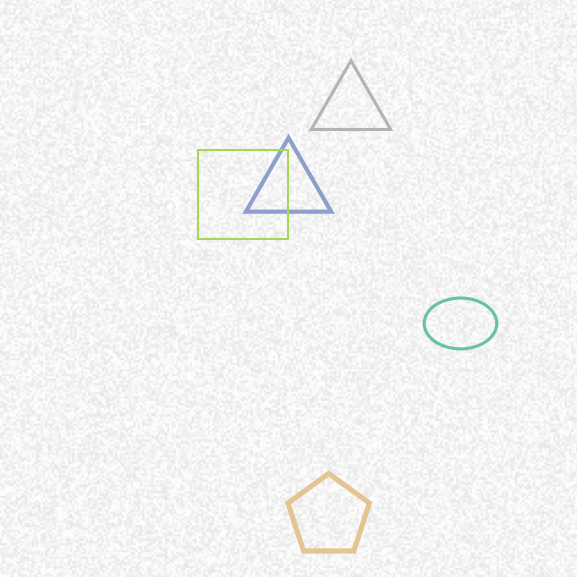[{"shape": "oval", "thickness": 1.5, "radius": 0.31, "center": [0.797, 0.439]}, {"shape": "triangle", "thickness": 2, "radius": 0.43, "center": [0.5, 0.675]}, {"shape": "square", "thickness": 1, "radius": 0.39, "center": [0.421, 0.662]}, {"shape": "pentagon", "thickness": 2.5, "radius": 0.37, "center": [0.569, 0.105]}, {"shape": "triangle", "thickness": 1.5, "radius": 0.4, "center": [0.608, 0.815]}]